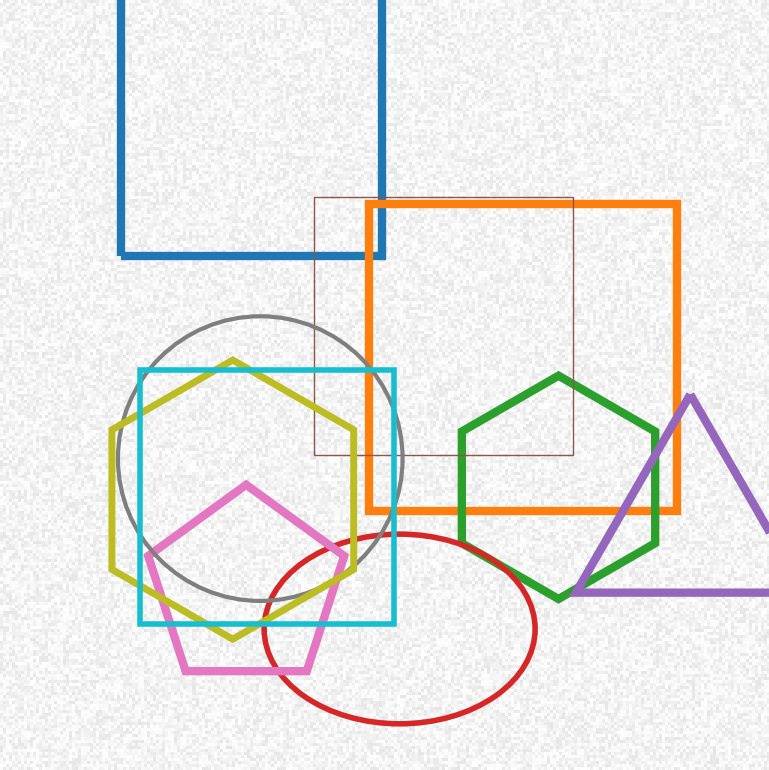[{"shape": "square", "thickness": 3, "radius": 0.85, "center": [0.326, 0.836]}, {"shape": "square", "thickness": 3, "radius": 1.0, "center": [0.679, 0.536]}, {"shape": "hexagon", "thickness": 3, "radius": 0.72, "center": [0.725, 0.367]}, {"shape": "oval", "thickness": 2, "radius": 0.88, "center": [0.519, 0.183]}, {"shape": "triangle", "thickness": 3, "radius": 0.86, "center": [0.896, 0.316]}, {"shape": "square", "thickness": 0.5, "radius": 0.84, "center": [0.576, 0.576]}, {"shape": "pentagon", "thickness": 3, "radius": 0.67, "center": [0.32, 0.237]}, {"shape": "circle", "thickness": 1.5, "radius": 0.92, "center": [0.338, 0.404]}, {"shape": "hexagon", "thickness": 2.5, "radius": 0.91, "center": [0.302, 0.351]}, {"shape": "square", "thickness": 2, "radius": 0.83, "center": [0.347, 0.355]}]